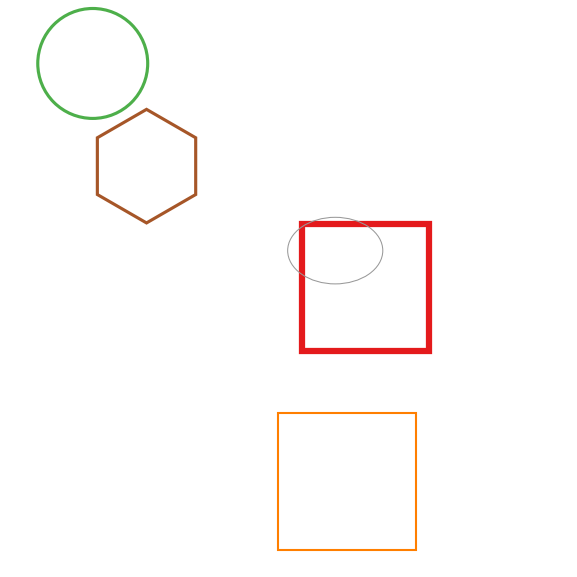[{"shape": "square", "thickness": 3, "radius": 0.55, "center": [0.633, 0.501]}, {"shape": "circle", "thickness": 1.5, "radius": 0.48, "center": [0.161, 0.889]}, {"shape": "square", "thickness": 1, "radius": 0.59, "center": [0.601, 0.166]}, {"shape": "hexagon", "thickness": 1.5, "radius": 0.49, "center": [0.254, 0.711]}, {"shape": "oval", "thickness": 0.5, "radius": 0.41, "center": [0.58, 0.565]}]